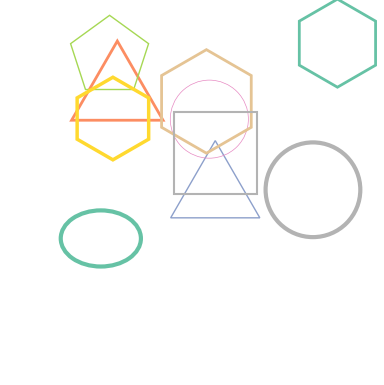[{"shape": "oval", "thickness": 3, "radius": 0.52, "center": [0.262, 0.381]}, {"shape": "hexagon", "thickness": 2, "radius": 0.57, "center": [0.876, 0.888]}, {"shape": "triangle", "thickness": 2, "radius": 0.69, "center": [0.305, 0.756]}, {"shape": "triangle", "thickness": 1, "radius": 0.67, "center": [0.559, 0.501]}, {"shape": "circle", "thickness": 0.5, "radius": 0.51, "center": [0.544, 0.691]}, {"shape": "pentagon", "thickness": 1, "radius": 0.53, "center": [0.285, 0.854]}, {"shape": "hexagon", "thickness": 2.5, "radius": 0.54, "center": [0.293, 0.692]}, {"shape": "hexagon", "thickness": 2, "radius": 0.67, "center": [0.536, 0.737]}, {"shape": "circle", "thickness": 3, "radius": 0.62, "center": [0.813, 0.507]}, {"shape": "square", "thickness": 1.5, "radius": 0.54, "center": [0.56, 0.602]}]